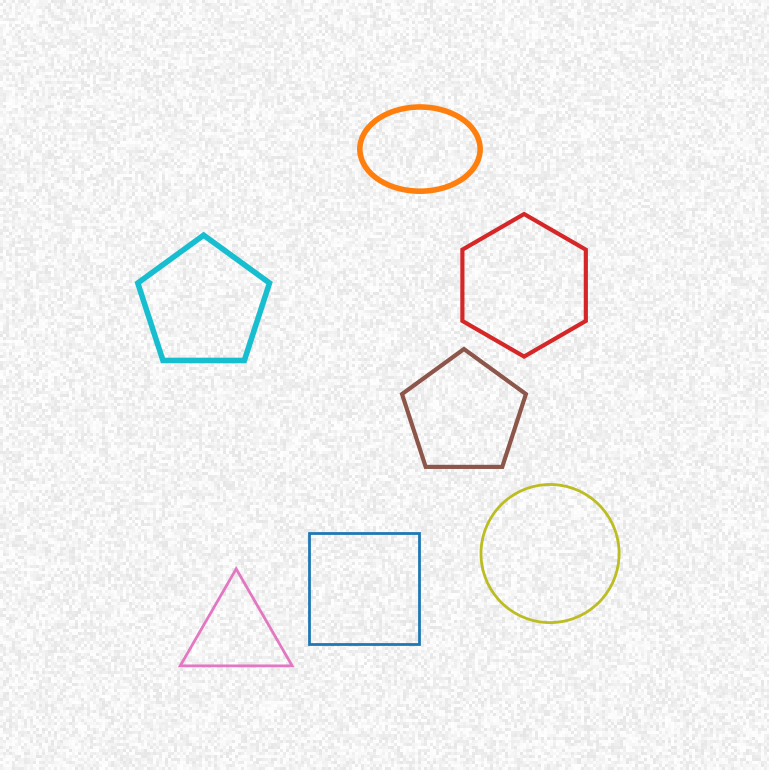[{"shape": "square", "thickness": 1, "radius": 0.36, "center": [0.472, 0.236]}, {"shape": "oval", "thickness": 2, "radius": 0.39, "center": [0.545, 0.806]}, {"shape": "hexagon", "thickness": 1.5, "radius": 0.46, "center": [0.681, 0.629]}, {"shape": "pentagon", "thickness": 1.5, "radius": 0.42, "center": [0.603, 0.462]}, {"shape": "triangle", "thickness": 1, "radius": 0.42, "center": [0.307, 0.177]}, {"shape": "circle", "thickness": 1, "radius": 0.45, "center": [0.714, 0.281]}, {"shape": "pentagon", "thickness": 2, "radius": 0.45, "center": [0.264, 0.605]}]